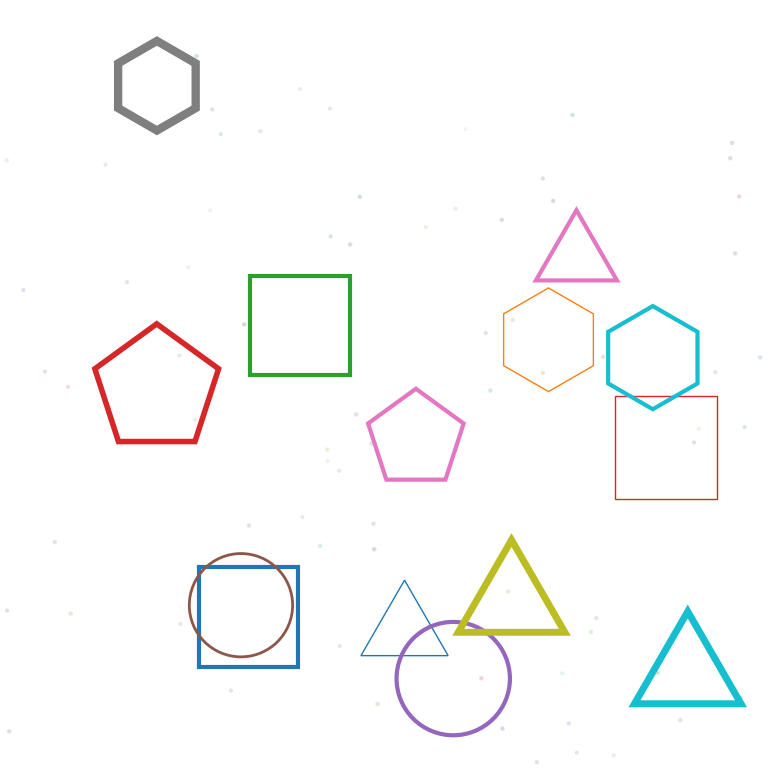[{"shape": "triangle", "thickness": 0.5, "radius": 0.33, "center": [0.525, 0.181]}, {"shape": "square", "thickness": 1.5, "radius": 0.32, "center": [0.322, 0.199]}, {"shape": "hexagon", "thickness": 0.5, "radius": 0.34, "center": [0.712, 0.559]}, {"shape": "square", "thickness": 1.5, "radius": 0.32, "center": [0.39, 0.578]}, {"shape": "pentagon", "thickness": 2, "radius": 0.42, "center": [0.204, 0.495]}, {"shape": "square", "thickness": 0.5, "radius": 0.33, "center": [0.864, 0.419]}, {"shape": "circle", "thickness": 1.5, "radius": 0.37, "center": [0.589, 0.119]}, {"shape": "circle", "thickness": 1, "radius": 0.34, "center": [0.313, 0.214]}, {"shape": "pentagon", "thickness": 1.5, "radius": 0.33, "center": [0.54, 0.43]}, {"shape": "triangle", "thickness": 1.5, "radius": 0.3, "center": [0.749, 0.666]}, {"shape": "hexagon", "thickness": 3, "radius": 0.29, "center": [0.204, 0.889]}, {"shape": "triangle", "thickness": 2.5, "radius": 0.4, "center": [0.664, 0.219]}, {"shape": "hexagon", "thickness": 1.5, "radius": 0.33, "center": [0.848, 0.536]}, {"shape": "triangle", "thickness": 2.5, "radius": 0.4, "center": [0.893, 0.126]}]